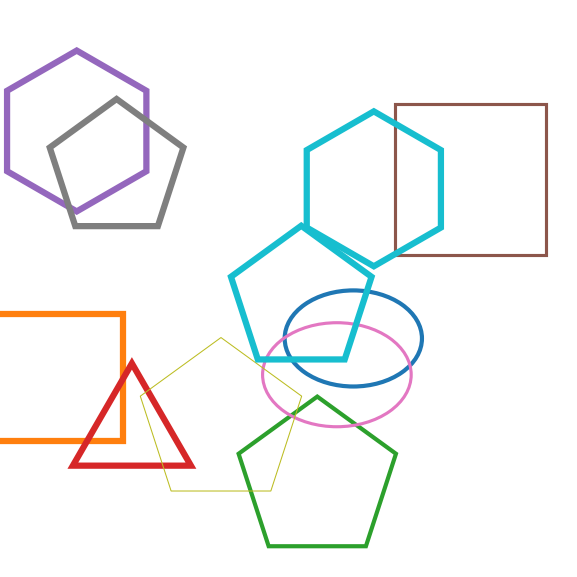[{"shape": "oval", "thickness": 2, "radius": 0.59, "center": [0.612, 0.413]}, {"shape": "square", "thickness": 3, "radius": 0.55, "center": [0.104, 0.345]}, {"shape": "pentagon", "thickness": 2, "radius": 0.72, "center": [0.549, 0.169]}, {"shape": "triangle", "thickness": 3, "radius": 0.59, "center": [0.228, 0.252]}, {"shape": "hexagon", "thickness": 3, "radius": 0.7, "center": [0.133, 0.772]}, {"shape": "square", "thickness": 1.5, "radius": 0.65, "center": [0.814, 0.688]}, {"shape": "oval", "thickness": 1.5, "radius": 0.64, "center": [0.583, 0.35]}, {"shape": "pentagon", "thickness": 3, "radius": 0.61, "center": [0.202, 0.706]}, {"shape": "pentagon", "thickness": 0.5, "radius": 0.73, "center": [0.383, 0.268]}, {"shape": "pentagon", "thickness": 3, "radius": 0.64, "center": [0.522, 0.48]}, {"shape": "hexagon", "thickness": 3, "radius": 0.67, "center": [0.647, 0.672]}]